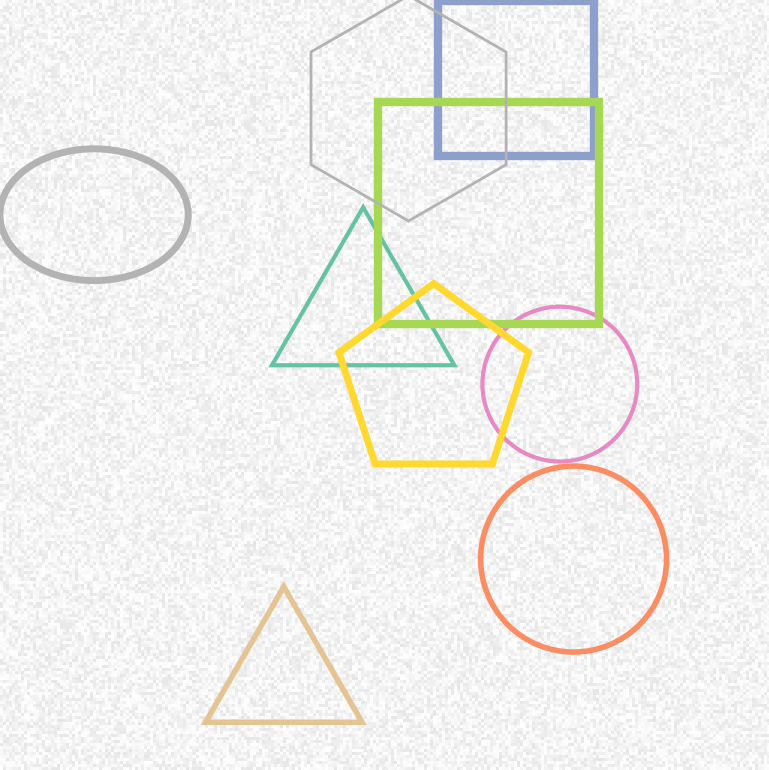[{"shape": "triangle", "thickness": 1.5, "radius": 0.68, "center": [0.472, 0.594]}, {"shape": "circle", "thickness": 2, "radius": 0.6, "center": [0.745, 0.274]}, {"shape": "square", "thickness": 3, "radius": 0.51, "center": [0.67, 0.898]}, {"shape": "circle", "thickness": 1.5, "radius": 0.5, "center": [0.727, 0.501]}, {"shape": "square", "thickness": 3, "radius": 0.72, "center": [0.634, 0.723]}, {"shape": "pentagon", "thickness": 2.5, "radius": 0.65, "center": [0.563, 0.502]}, {"shape": "triangle", "thickness": 2, "radius": 0.59, "center": [0.369, 0.121]}, {"shape": "hexagon", "thickness": 1, "radius": 0.73, "center": [0.531, 0.859]}, {"shape": "oval", "thickness": 2.5, "radius": 0.61, "center": [0.122, 0.721]}]